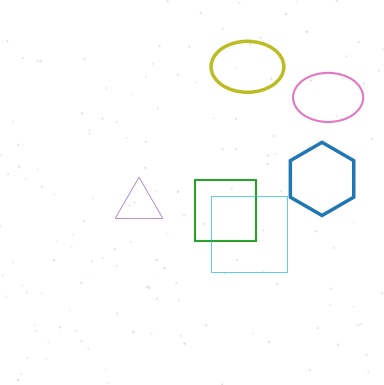[{"shape": "hexagon", "thickness": 2.5, "radius": 0.48, "center": [0.836, 0.535]}, {"shape": "square", "thickness": 1.5, "radius": 0.4, "center": [0.586, 0.454]}, {"shape": "triangle", "thickness": 0.5, "radius": 0.36, "center": [0.361, 0.468]}, {"shape": "oval", "thickness": 1.5, "radius": 0.46, "center": [0.852, 0.747]}, {"shape": "oval", "thickness": 2.5, "radius": 0.47, "center": [0.643, 0.827]}, {"shape": "square", "thickness": 0.5, "radius": 0.5, "center": [0.646, 0.392]}]